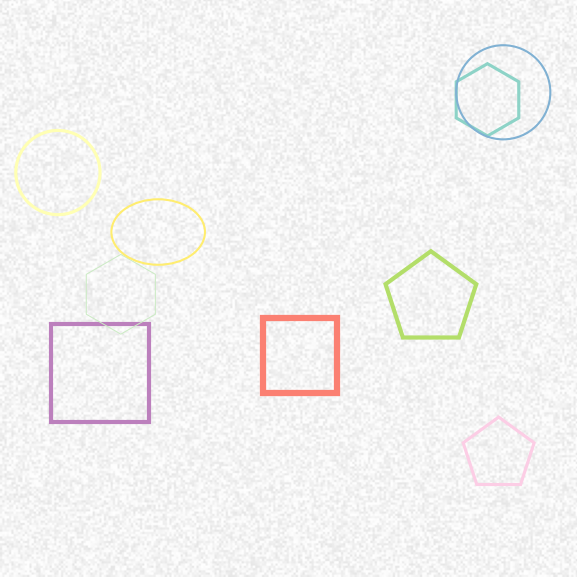[{"shape": "hexagon", "thickness": 1.5, "radius": 0.31, "center": [0.844, 0.826]}, {"shape": "circle", "thickness": 1.5, "radius": 0.36, "center": [0.1, 0.7]}, {"shape": "square", "thickness": 3, "radius": 0.32, "center": [0.519, 0.384]}, {"shape": "circle", "thickness": 1, "radius": 0.41, "center": [0.871, 0.839]}, {"shape": "pentagon", "thickness": 2, "radius": 0.41, "center": [0.746, 0.482]}, {"shape": "pentagon", "thickness": 1.5, "radius": 0.32, "center": [0.863, 0.212]}, {"shape": "square", "thickness": 2, "radius": 0.42, "center": [0.173, 0.353]}, {"shape": "hexagon", "thickness": 0.5, "radius": 0.35, "center": [0.209, 0.49]}, {"shape": "oval", "thickness": 1, "radius": 0.41, "center": [0.274, 0.597]}]